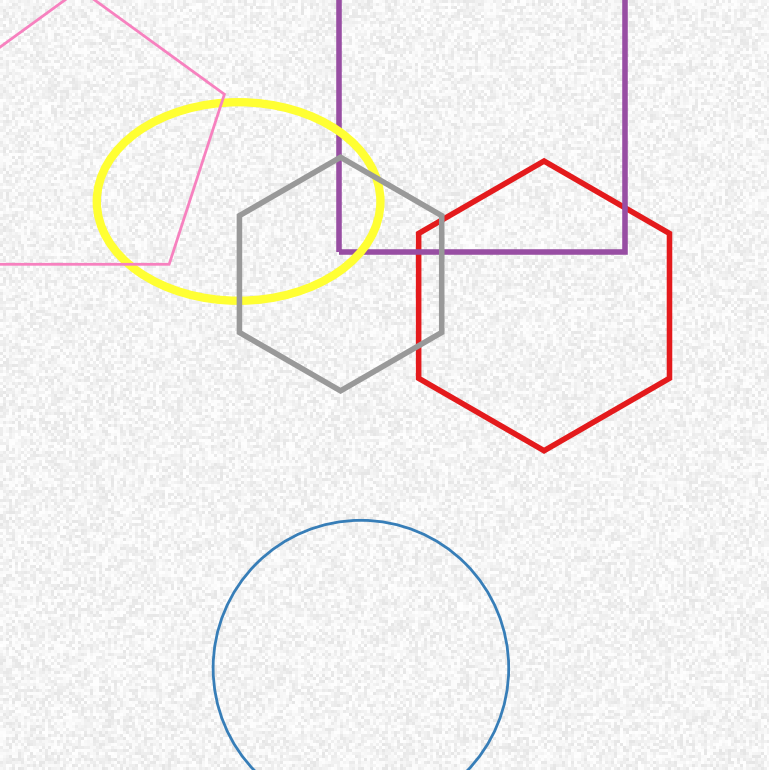[{"shape": "hexagon", "thickness": 2, "radius": 0.94, "center": [0.707, 0.603]}, {"shape": "circle", "thickness": 1, "radius": 0.96, "center": [0.469, 0.132]}, {"shape": "square", "thickness": 2, "radius": 0.93, "center": [0.626, 0.858]}, {"shape": "oval", "thickness": 3, "radius": 0.92, "center": [0.31, 0.738]}, {"shape": "pentagon", "thickness": 1, "radius": 0.99, "center": [0.104, 0.817]}, {"shape": "hexagon", "thickness": 2, "radius": 0.76, "center": [0.442, 0.644]}]